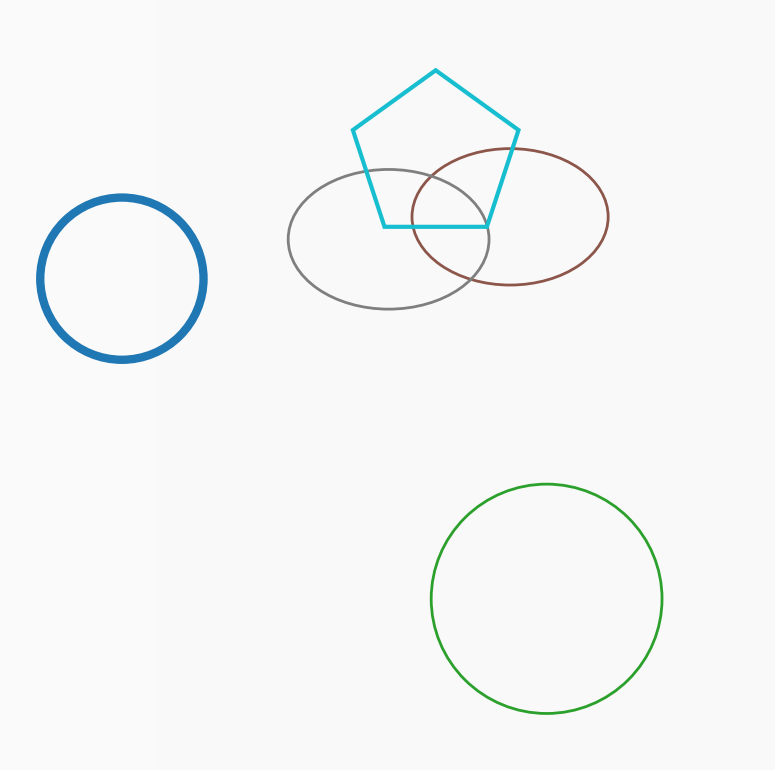[{"shape": "circle", "thickness": 3, "radius": 0.53, "center": [0.157, 0.638]}, {"shape": "circle", "thickness": 1, "radius": 0.74, "center": [0.705, 0.222]}, {"shape": "oval", "thickness": 1, "radius": 0.63, "center": [0.658, 0.718]}, {"shape": "oval", "thickness": 1, "radius": 0.65, "center": [0.501, 0.689]}, {"shape": "pentagon", "thickness": 1.5, "radius": 0.56, "center": [0.562, 0.796]}]